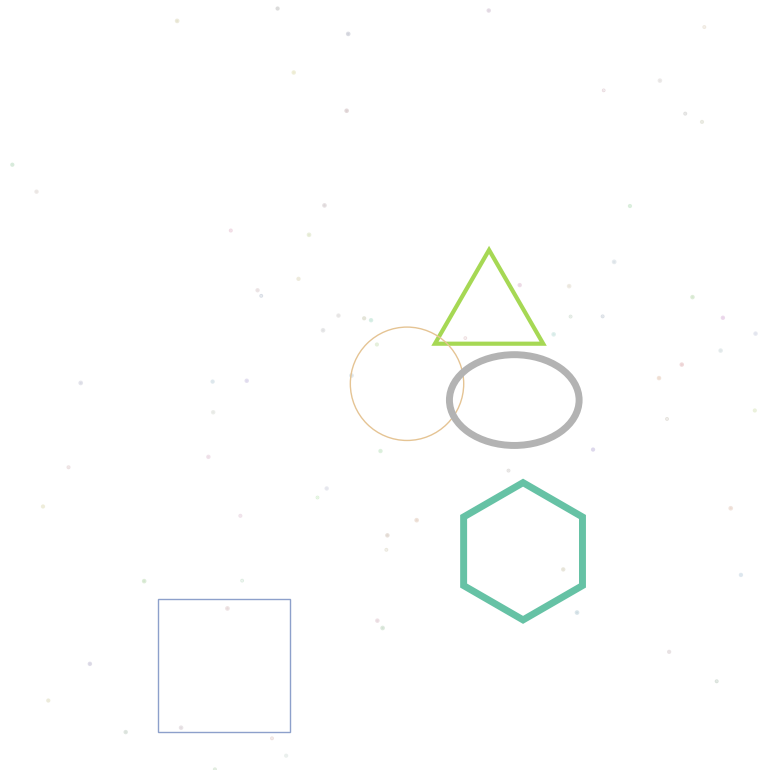[{"shape": "hexagon", "thickness": 2.5, "radius": 0.45, "center": [0.679, 0.284]}, {"shape": "square", "thickness": 0.5, "radius": 0.43, "center": [0.291, 0.136]}, {"shape": "triangle", "thickness": 1.5, "radius": 0.41, "center": [0.635, 0.594]}, {"shape": "circle", "thickness": 0.5, "radius": 0.37, "center": [0.529, 0.502]}, {"shape": "oval", "thickness": 2.5, "radius": 0.42, "center": [0.668, 0.48]}]